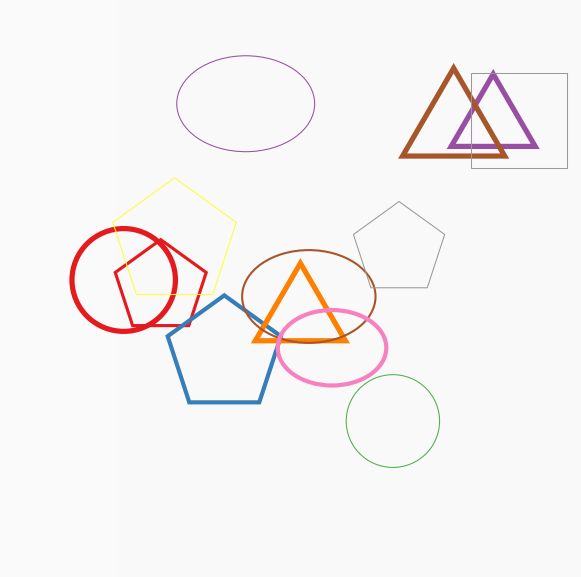[{"shape": "pentagon", "thickness": 1.5, "radius": 0.41, "center": [0.277, 0.502]}, {"shape": "circle", "thickness": 2.5, "radius": 0.44, "center": [0.213, 0.514]}, {"shape": "pentagon", "thickness": 2, "radius": 0.51, "center": [0.386, 0.385]}, {"shape": "circle", "thickness": 0.5, "radius": 0.4, "center": [0.676, 0.27]}, {"shape": "triangle", "thickness": 2.5, "radius": 0.42, "center": [0.849, 0.787]}, {"shape": "oval", "thickness": 0.5, "radius": 0.59, "center": [0.423, 0.82]}, {"shape": "triangle", "thickness": 2.5, "radius": 0.45, "center": [0.517, 0.454]}, {"shape": "pentagon", "thickness": 0.5, "radius": 0.56, "center": [0.3, 0.58]}, {"shape": "oval", "thickness": 1, "radius": 0.57, "center": [0.531, 0.486]}, {"shape": "triangle", "thickness": 2.5, "radius": 0.51, "center": [0.78, 0.78]}, {"shape": "oval", "thickness": 2, "radius": 0.47, "center": [0.571, 0.397]}, {"shape": "square", "thickness": 0.5, "radius": 0.41, "center": [0.892, 0.79]}, {"shape": "pentagon", "thickness": 0.5, "radius": 0.41, "center": [0.687, 0.568]}]